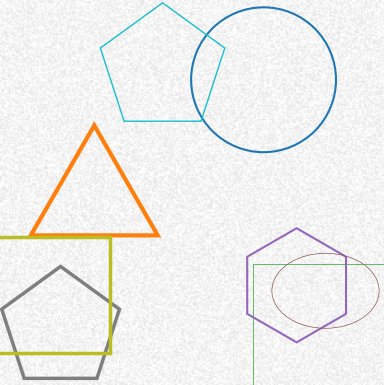[{"shape": "circle", "thickness": 1.5, "radius": 0.94, "center": [0.685, 0.793]}, {"shape": "triangle", "thickness": 3, "radius": 0.95, "center": [0.245, 0.484]}, {"shape": "square", "thickness": 0.5, "radius": 0.93, "center": [0.843, 0.127]}, {"shape": "hexagon", "thickness": 1.5, "radius": 0.74, "center": [0.77, 0.259]}, {"shape": "oval", "thickness": 0.5, "radius": 0.7, "center": [0.845, 0.245]}, {"shape": "pentagon", "thickness": 2.5, "radius": 0.8, "center": [0.157, 0.147]}, {"shape": "square", "thickness": 2.5, "radius": 0.75, "center": [0.135, 0.234]}, {"shape": "pentagon", "thickness": 1, "radius": 0.85, "center": [0.422, 0.823]}]